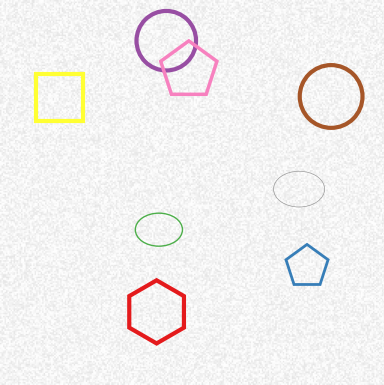[{"shape": "hexagon", "thickness": 3, "radius": 0.41, "center": [0.407, 0.19]}, {"shape": "pentagon", "thickness": 2, "radius": 0.29, "center": [0.797, 0.308]}, {"shape": "oval", "thickness": 1, "radius": 0.31, "center": [0.413, 0.403]}, {"shape": "circle", "thickness": 3, "radius": 0.39, "center": [0.432, 0.894]}, {"shape": "square", "thickness": 3, "radius": 0.3, "center": [0.154, 0.747]}, {"shape": "circle", "thickness": 3, "radius": 0.41, "center": [0.86, 0.749]}, {"shape": "pentagon", "thickness": 2.5, "radius": 0.38, "center": [0.49, 0.817]}, {"shape": "oval", "thickness": 0.5, "radius": 0.33, "center": [0.777, 0.509]}]